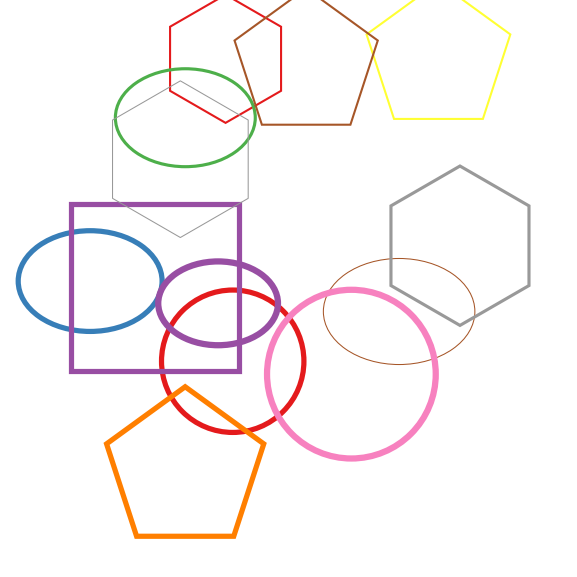[{"shape": "hexagon", "thickness": 1, "radius": 0.55, "center": [0.391, 0.897]}, {"shape": "circle", "thickness": 2.5, "radius": 0.62, "center": [0.403, 0.374]}, {"shape": "oval", "thickness": 2.5, "radius": 0.62, "center": [0.156, 0.512]}, {"shape": "oval", "thickness": 1.5, "radius": 0.61, "center": [0.321, 0.795]}, {"shape": "oval", "thickness": 3, "radius": 0.52, "center": [0.378, 0.474]}, {"shape": "square", "thickness": 2.5, "radius": 0.73, "center": [0.269, 0.502]}, {"shape": "pentagon", "thickness": 2.5, "radius": 0.72, "center": [0.321, 0.186]}, {"shape": "pentagon", "thickness": 1, "radius": 0.65, "center": [0.759, 0.899]}, {"shape": "pentagon", "thickness": 1, "radius": 0.65, "center": [0.53, 0.889]}, {"shape": "oval", "thickness": 0.5, "radius": 0.66, "center": [0.691, 0.46]}, {"shape": "circle", "thickness": 3, "radius": 0.73, "center": [0.608, 0.351]}, {"shape": "hexagon", "thickness": 0.5, "radius": 0.68, "center": [0.312, 0.723]}, {"shape": "hexagon", "thickness": 1.5, "radius": 0.69, "center": [0.796, 0.574]}]